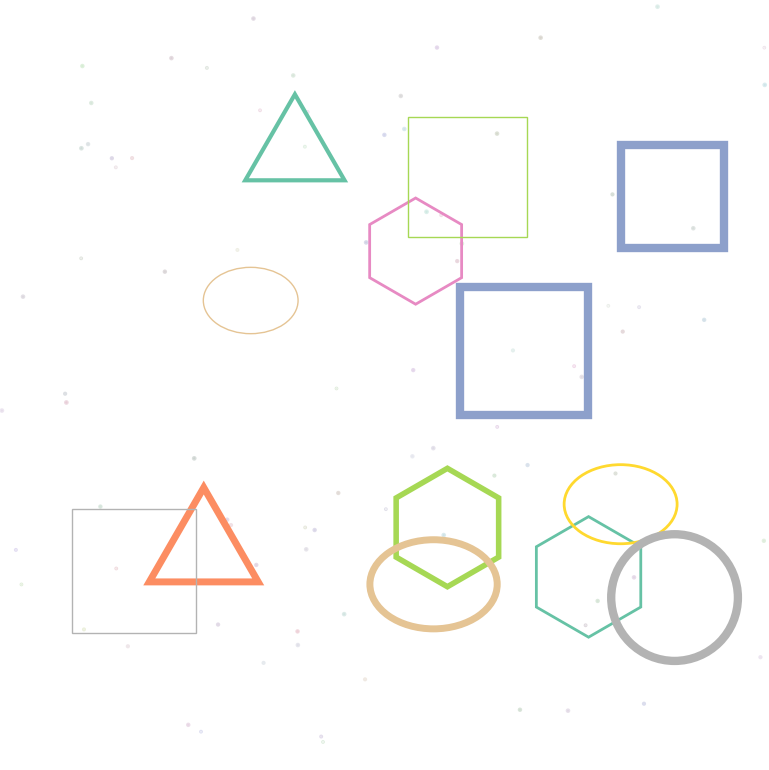[{"shape": "hexagon", "thickness": 1, "radius": 0.39, "center": [0.764, 0.251]}, {"shape": "triangle", "thickness": 1.5, "radius": 0.37, "center": [0.383, 0.803]}, {"shape": "triangle", "thickness": 2.5, "radius": 0.41, "center": [0.265, 0.285]}, {"shape": "square", "thickness": 3, "radius": 0.42, "center": [0.681, 0.544]}, {"shape": "square", "thickness": 3, "radius": 0.33, "center": [0.874, 0.744]}, {"shape": "hexagon", "thickness": 1, "radius": 0.34, "center": [0.54, 0.674]}, {"shape": "square", "thickness": 0.5, "radius": 0.39, "center": [0.607, 0.77]}, {"shape": "hexagon", "thickness": 2, "radius": 0.38, "center": [0.581, 0.315]}, {"shape": "oval", "thickness": 1, "radius": 0.37, "center": [0.806, 0.345]}, {"shape": "oval", "thickness": 0.5, "radius": 0.31, "center": [0.326, 0.61]}, {"shape": "oval", "thickness": 2.5, "radius": 0.41, "center": [0.563, 0.241]}, {"shape": "square", "thickness": 0.5, "radius": 0.4, "center": [0.174, 0.258]}, {"shape": "circle", "thickness": 3, "radius": 0.41, "center": [0.876, 0.224]}]